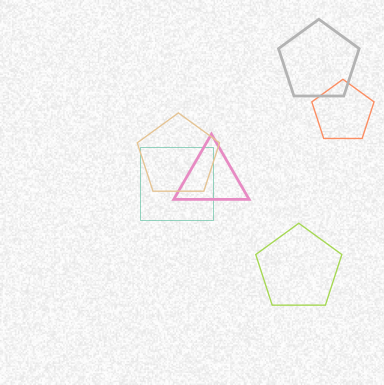[{"shape": "square", "thickness": 0.5, "radius": 0.47, "center": [0.458, 0.523]}, {"shape": "pentagon", "thickness": 1, "radius": 0.42, "center": [0.891, 0.709]}, {"shape": "triangle", "thickness": 2, "radius": 0.56, "center": [0.549, 0.539]}, {"shape": "pentagon", "thickness": 1, "radius": 0.59, "center": [0.776, 0.303]}, {"shape": "pentagon", "thickness": 1, "radius": 0.56, "center": [0.463, 0.594]}, {"shape": "pentagon", "thickness": 2, "radius": 0.55, "center": [0.828, 0.84]}]